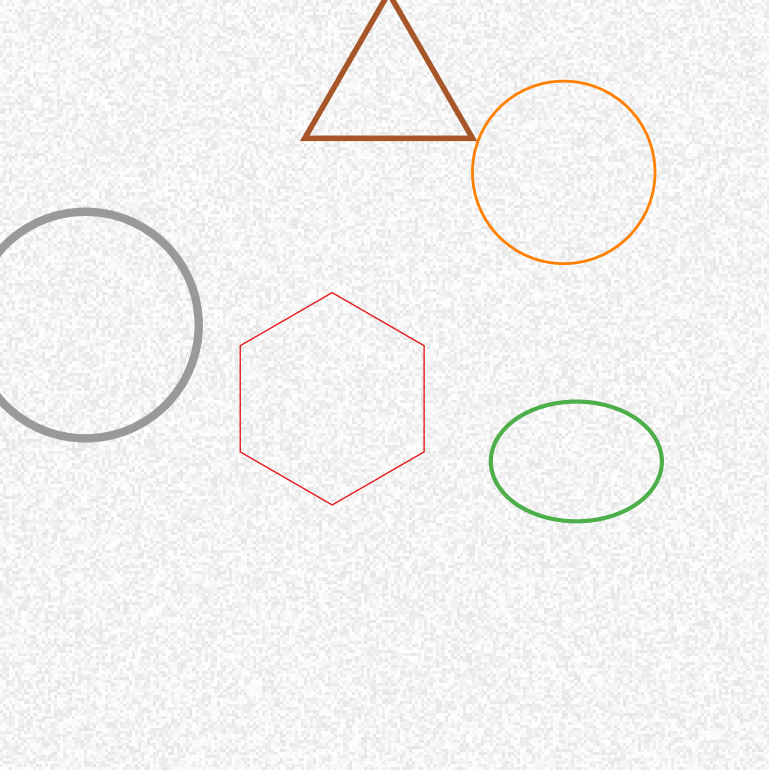[{"shape": "hexagon", "thickness": 0.5, "radius": 0.69, "center": [0.431, 0.482]}, {"shape": "oval", "thickness": 1.5, "radius": 0.56, "center": [0.749, 0.401]}, {"shape": "circle", "thickness": 1, "radius": 0.59, "center": [0.732, 0.776]}, {"shape": "triangle", "thickness": 2, "radius": 0.63, "center": [0.505, 0.883]}, {"shape": "circle", "thickness": 3, "radius": 0.74, "center": [0.111, 0.578]}]